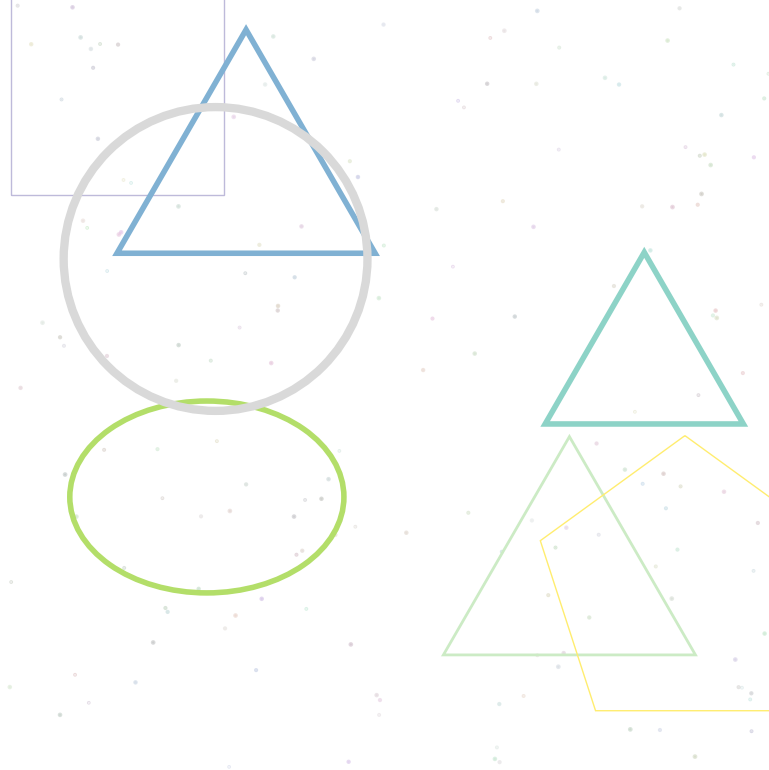[{"shape": "triangle", "thickness": 2, "radius": 0.74, "center": [0.837, 0.524]}, {"shape": "square", "thickness": 0.5, "radius": 0.69, "center": [0.152, 0.884]}, {"shape": "triangle", "thickness": 2, "radius": 0.97, "center": [0.32, 0.768]}, {"shape": "oval", "thickness": 2, "radius": 0.89, "center": [0.269, 0.355]}, {"shape": "circle", "thickness": 3, "radius": 0.99, "center": [0.28, 0.664]}, {"shape": "triangle", "thickness": 1, "radius": 0.94, "center": [0.74, 0.244]}, {"shape": "pentagon", "thickness": 0.5, "radius": 0.99, "center": [0.89, 0.237]}]